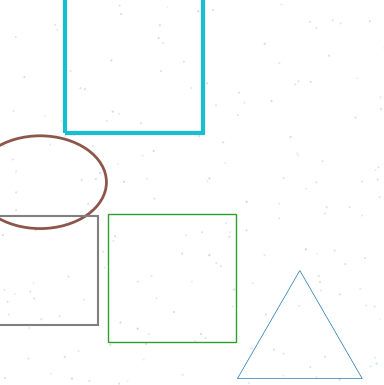[{"shape": "triangle", "thickness": 0.5, "radius": 0.94, "center": [0.779, 0.11]}, {"shape": "square", "thickness": 1, "radius": 0.83, "center": [0.448, 0.277]}, {"shape": "oval", "thickness": 2, "radius": 0.86, "center": [0.104, 0.527]}, {"shape": "square", "thickness": 1.5, "radius": 0.71, "center": [0.113, 0.297]}, {"shape": "square", "thickness": 3, "radius": 0.9, "center": [0.349, 0.835]}]